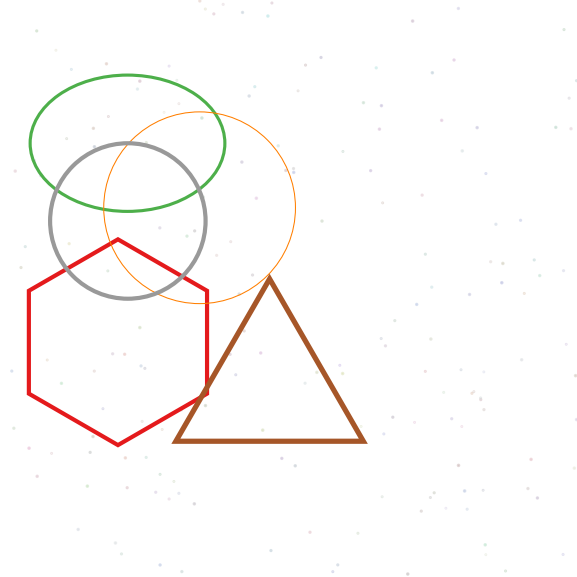[{"shape": "hexagon", "thickness": 2, "radius": 0.89, "center": [0.204, 0.407]}, {"shape": "oval", "thickness": 1.5, "radius": 0.84, "center": [0.221, 0.751]}, {"shape": "circle", "thickness": 0.5, "radius": 0.83, "center": [0.346, 0.639]}, {"shape": "triangle", "thickness": 2.5, "radius": 0.94, "center": [0.467, 0.329]}, {"shape": "circle", "thickness": 2, "radius": 0.67, "center": [0.221, 0.616]}]